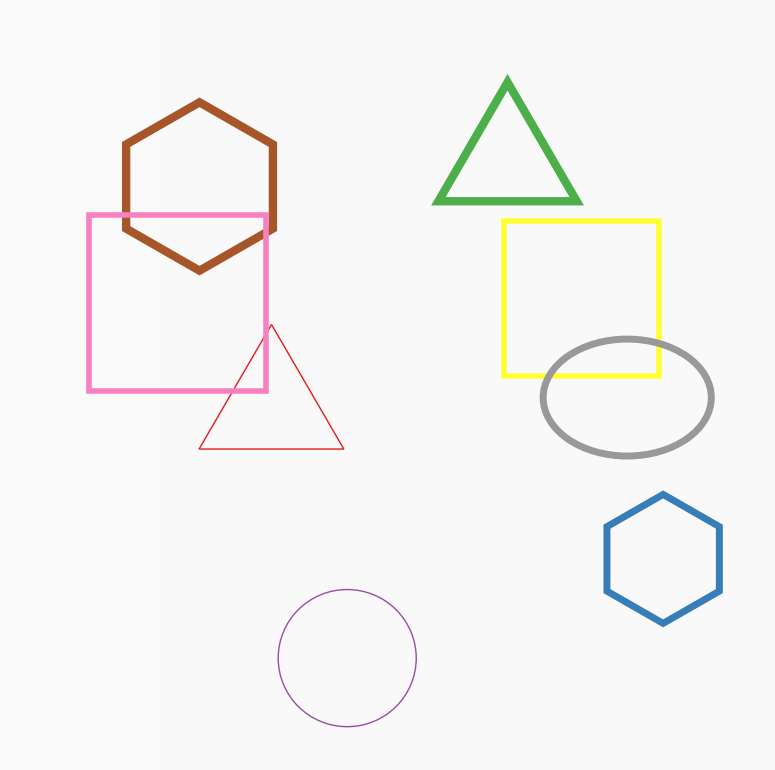[{"shape": "triangle", "thickness": 0.5, "radius": 0.54, "center": [0.35, 0.471]}, {"shape": "hexagon", "thickness": 2.5, "radius": 0.42, "center": [0.856, 0.274]}, {"shape": "triangle", "thickness": 3, "radius": 0.52, "center": [0.655, 0.79]}, {"shape": "circle", "thickness": 0.5, "radius": 0.45, "center": [0.448, 0.145]}, {"shape": "square", "thickness": 2, "radius": 0.5, "center": [0.75, 0.612]}, {"shape": "hexagon", "thickness": 3, "radius": 0.55, "center": [0.257, 0.758]}, {"shape": "square", "thickness": 2, "radius": 0.57, "center": [0.229, 0.607]}, {"shape": "oval", "thickness": 2.5, "radius": 0.54, "center": [0.809, 0.484]}]